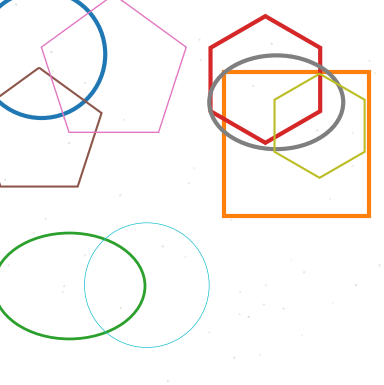[{"shape": "circle", "thickness": 3, "radius": 0.83, "center": [0.108, 0.859]}, {"shape": "square", "thickness": 3, "radius": 0.94, "center": [0.77, 0.626]}, {"shape": "oval", "thickness": 2, "radius": 0.98, "center": [0.18, 0.257]}, {"shape": "hexagon", "thickness": 3, "radius": 0.82, "center": [0.689, 0.794]}, {"shape": "pentagon", "thickness": 1.5, "radius": 0.85, "center": [0.101, 0.654]}, {"shape": "pentagon", "thickness": 1, "radius": 0.99, "center": [0.296, 0.816]}, {"shape": "oval", "thickness": 3, "radius": 0.87, "center": [0.718, 0.734]}, {"shape": "hexagon", "thickness": 1.5, "radius": 0.68, "center": [0.83, 0.673]}, {"shape": "circle", "thickness": 0.5, "radius": 0.81, "center": [0.381, 0.259]}]